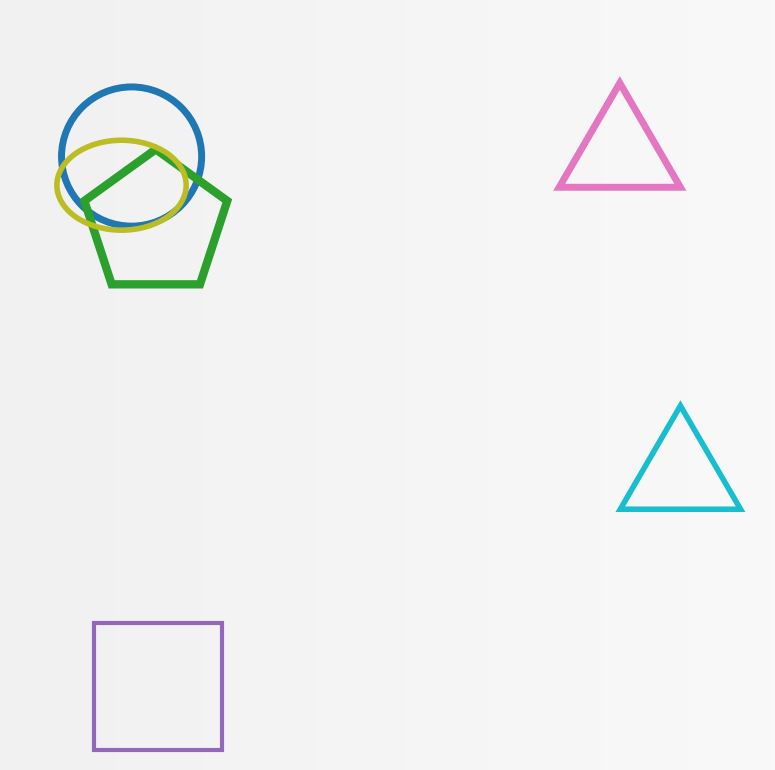[{"shape": "circle", "thickness": 2.5, "radius": 0.45, "center": [0.17, 0.797]}, {"shape": "pentagon", "thickness": 3, "radius": 0.48, "center": [0.201, 0.709]}, {"shape": "square", "thickness": 1.5, "radius": 0.41, "center": [0.204, 0.109]}, {"shape": "triangle", "thickness": 2.5, "radius": 0.45, "center": [0.8, 0.802]}, {"shape": "oval", "thickness": 2, "radius": 0.42, "center": [0.157, 0.759]}, {"shape": "triangle", "thickness": 2, "radius": 0.45, "center": [0.878, 0.383]}]